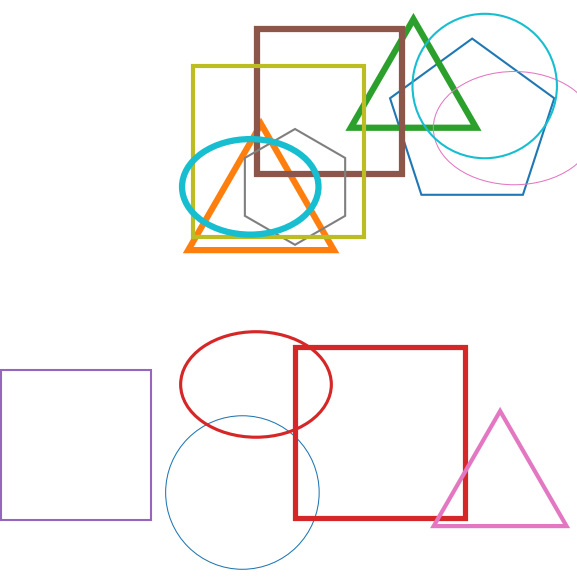[{"shape": "circle", "thickness": 0.5, "radius": 0.66, "center": [0.42, 0.146]}, {"shape": "pentagon", "thickness": 1, "radius": 0.75, "center": [0.818, 0.783]}, {"shape": "triangle", "thickness": 3, "radius": 0.73, "center": [0.452, 0.639]}, {"shape": "triangle", "thickness": 3, "radius": 0.63, "center": [0.716, 0.841]}, {"shape": "oval", "thickness": 1.5, "radius": 0.65, "center": [0.443, 0.333]}, {"shape": "square", "thickness": 2.5, "radius": 0.74, "center": [0.658, 0.25]}, {"shape": "square", "thickness": 1, "radius": 0.65, "center": [0.132, 0.229]}, {"shape": "square", "thickness": 3, "radius": 0.63, "center": [0.57, 0.823]}, {"shape": "triangle", "thickness": 2, "radius": 0.66, "center": [0.866, 0.155]}, {"shape": "oval", "thickness": 0.5, "radius": 0.7, "center": [0.89, 0.777]}, {"shape": "hexagon", "thickness": 1, "radius": 0.5, "center": [0.511, 0.675]}, {"shape": "square", "thickness": 2, "radius": 0.74, "center": [0.482, 0.737]}, {"shape": "oval", "thickness": 3, "radius": 0.59, "center": [0.433, 0.676]}, {"shape": "circle", "thickness": 1, "radius": 0.63, "center": [0.839, 0.85]}]